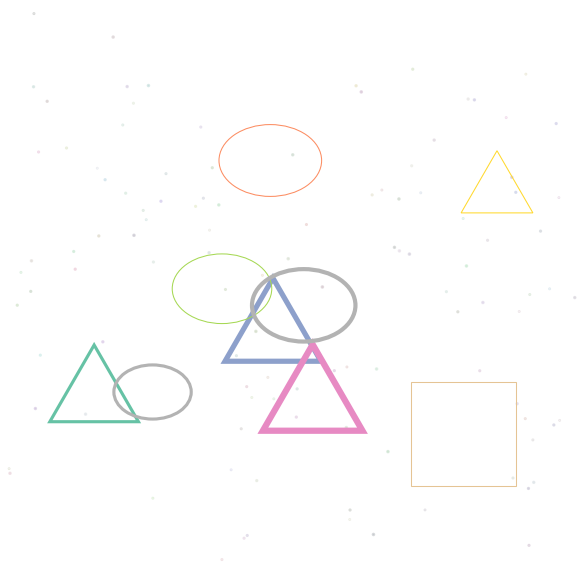[{"shape": "triangle", "thickness": 1.5, "radius": 0.44, "center": [0.163, 0.313]}, {"shape": "oval", "thickness": 0.5, "radius": 0.44, "center": [0.468, 0.721]}, {"shape": "triangle", "thickness": 2.5, "radius": 0.48, "center": [0.473, 0.422]}, {"shape": "triangle", "thickness": 3, "radius": 0.5, "center": [0.541, 0.303]}, {"shape": "oval", "thickness": 0.5, "radius": 0.43, "center": [0.384, 0.499]}, {"shape": "triangle", "thickness": 0.5, "radius": 0.36, "center": [0.861, 0.666]}, {"shape": "square", "thickness": 0.5, "radius": 0.45, "center": [0.803, 0.248]}, {"shape": "oval", "thickness": 2, "radius": 0.45, "center": [0.526, 0.47]}, {"shape": "oval", "thickness": 1.5, "radius": 0.33, "center": [0.264, 0.32]}]